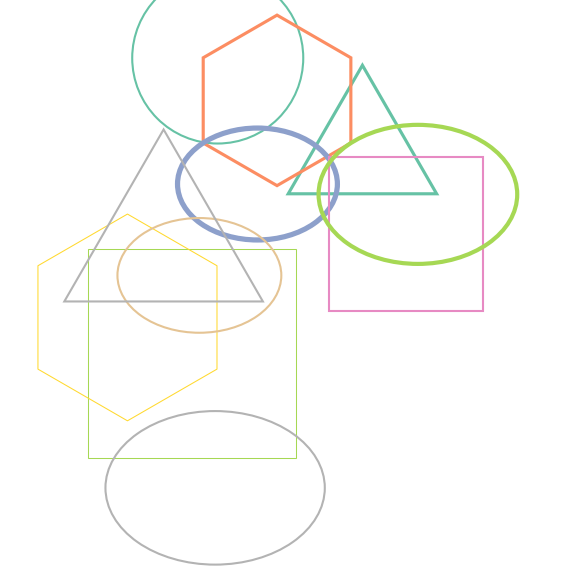[{"shape": "circle", "thickness": 1, "radius": 0.74, "center": [0.377, 0.899]}, {"shape": "triangle", "thickness": 1.5, "radius": 0.74, "center": [0.628, 0.738]}, {"shape": "hexagon", "thickness": 1.5, "radius": 0.74, "center": [0.48, 0.825]}, {"shape": "oval", "thickness": 2.5, "radius": 0.69, "center": [0.446, 0.681]}, {"shape": "square", "thickness": 1, "radius": 0.67, "center": [0.703, 0.593]}, {"shape": "square", "thickness": 0.5, "radius": 0.9, "center": [0.333, 0.387]}, {"shape": "oval", "thickness": 2, "radius": 0.86, "center": [0.724, 0.663]}, {"shape": "hexagon", "thickness": 0.5, "radius": 0.89, "center": [0.221, 0.449]}, {"shape": "oval", "thickness": 1, "radius": 0.71, "center": [0.345, 0.522]}, {"shape": "triangle", "thickness": 1, "radius": 0.99, "center": [0.283, 0.576]}, {"shape": "oval", "thickness": 1, "radius": 0.95, "center": [0.373, 0.154]}]